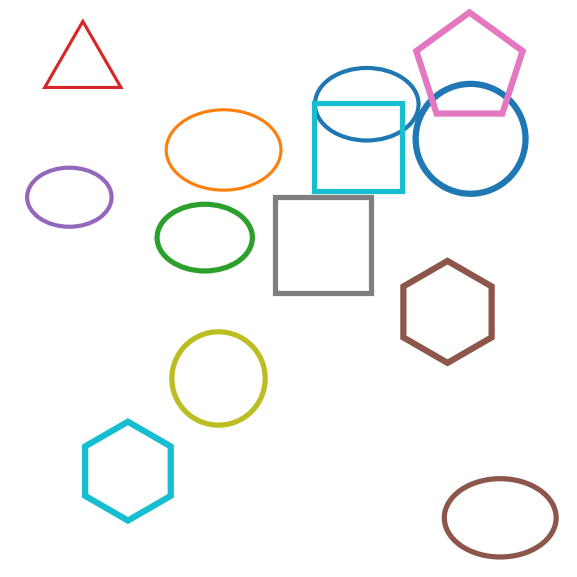[{"shape": "circle", "thickness": 3, "radius": 0.48, "center": [0.815, 0.759]}, {"shape": "oval", "thickness": 2, "radius": 0.45, "center": [0.635, 0.819]}, {"shape": "oval", "thickness": 1.5, "radius": 0.5, "center": [0.387, 0.739]}, {"shape": "oval", "thickness": 2.5, "radius": 0.41, "center": [0.354, 0.588]}, {"shape": "triangle", "thickness": 1.5, "radius": 0.38, "center": [0.143, 0.886]}, {"shape": "oval", "thickness": 2, "radius": 0.37, "center": [0.12, 0.658]}, {"shape": "hexagon", "thickness": 3, "radius": 0.44, "center": [0.775, 0.459]}, {"shape": "oval", "thickness": 2.5, "radius": 0.48, "center": [0.866, 0.102]}, {"shape": "pentagon", "thickness": 3, "radius": 0.48, "center": [0.813, 0.881]}, {"shape": "square", "thickness": 2.5, "radius": 0.42, "center": [0.559, 0.574]}, {"shape": "circle", "thickness": 2.5, "radius": 0.4, "center": [0.378, 0.344]}, {"shape": "square", "thickness": 2.5, "radius": 0.38, "center": [0.62, 0.745]}, {"shape": "hexagon", "thickness": 3, "radius": 0.43, "center": [0.222, 0.183]}]